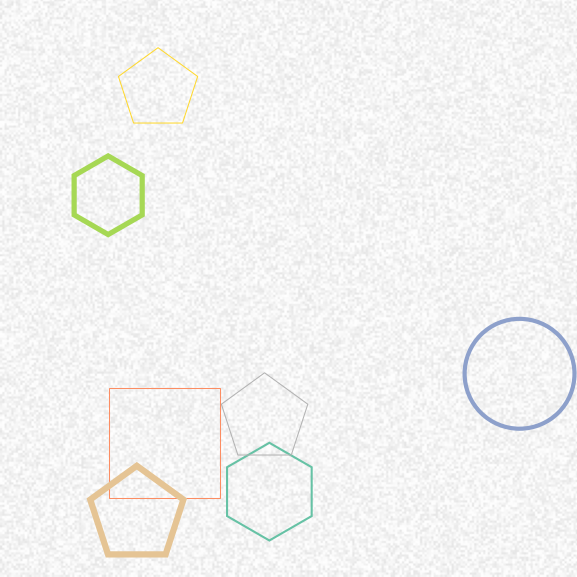[{"shape": "hexagon", "thickness": 1, "radius": 0.42, "center": [0.466, 0.148]}, {"shape": "square", "thickness": 0.5, "radius": 0.48, "center": [0.285, 0.233]}, {"shape": "circle", "thickness": 2, "radius": 0.48, "center": [0.9, 0.352]}, {"shape": "hexagon", "thickness": 2.5, "radius": 0.34, "center": [0.187, 0.661]}, {"shape": "pentagon", "thickness": 0.5, "radius": 0.36, "center": [0.274, 0.844]}, {"shape": "pentagon", "thickness": 3, "radius": 0.42, "center": [0.237, 0.108]}, {"shape": "pentagon", "thickness": 0.5, "radius": 0.39, "center": [0.458, 0.275]}]